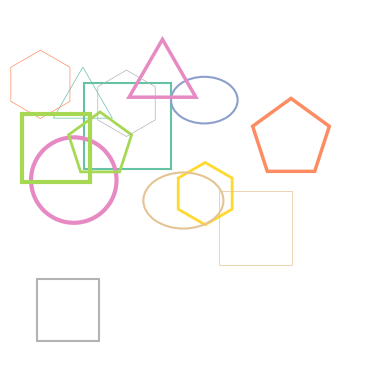[{"shape": "triangle", "thickness": 0.5, "radius": 0.44, "center": [0.215, 0.737]}, {"shape": "square", "thickness": 1.5, "radius": 0.56, "center": [0.331, 0.673]}, {"shape": "hexagon", "thickness": 0.5, "radius": 0.44, "center": [0.105, 0.781]}, {"shape": "pentagon", "thickness": 2.5, "radius": 0.52, "center": [0.756, 0.64]}, {"shape": "oval", "thickness": 1.5, "radius": 0.43, "center": [0.531, 0.74]}, {"shape": "circle", "thickness": 3, "radius": 0.55, "center": [0.192, 0.532]}, {"shape": "triangle", "thickness": 2.5, "radius": 0.5, "center": [0.422, 0.798]}, {"shape": "pentagon", "thickness": 2, "radius": 0.43, "center": [0.26, 0.623]}, {"shape": "square", "thickness": 3, "radius": 0.44, "center": [0.145, 0.615]}, {"shape": "hexagon", "thickness": 2, "radius": 0.4, "center": [0.533, 0.497]}, {"shape": "square", "thickness": 0.5, "radius": 0.48, "center": [0.663, 0.408]}, {"shape": "oval", "thickness": 1.5, "radius": 0.52, "center": [0.476, 0.479]}, {"shape": "square", "thickness": 1.5, "radius": 0.4, "center": [0.177, 0.195]}, {"shape": "hexagon", "thickness": 0.5, "radius": 0.43, "center": [0.329, 0.732]}]